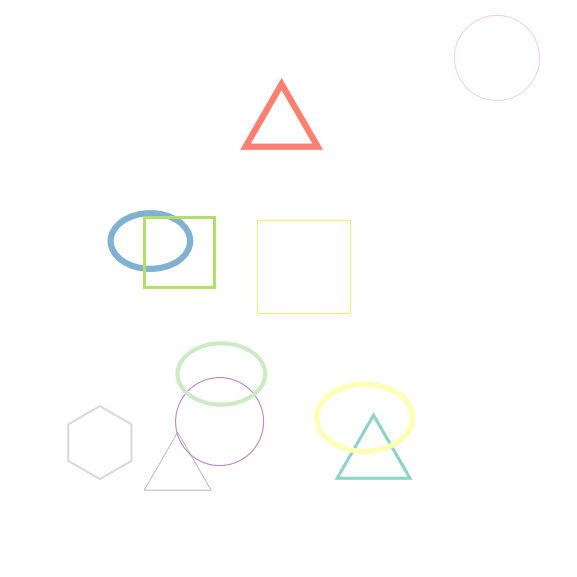[{"shape": "triangle", "thickness": 1.5, "radius": 0.36, "center": [0.647, 0.207]}, {"shape": "oval", "thickness": 2.5, "radius": 0.42, "center": [0.632, 0.276]}, {"shape": "triangle", "thickness": 0.5, "radius": 0.33, "center": [0.308, 0.184]}, {"shape": "triangle", "thickness": 3, "radius": 0.36, "center": [0.488, 0.781]}, {"shape": "oval", "thickness": 3, "radius": 0.34, "center": [0.26, 0.582]}, {"shape": "square", "thickness": 1.5, "radius": 0.3, "center": [0.31, 0.562]}, {"shape": "circle", "thickness": 0.5, "radius": 0.37, "center": [0.861, 0.899]}, {"shape": "hexagon", "thickness": 1, "radius": 0.32, "center": [0.173, 0.233]}, {"shape": "circle", "thickness": 0.5, "radius": 0.38, "center": [0.38, 0.269]}, {"shape": "oval", "thickness": 2, "radius": 0.38, "center": [0.383, 0.352]}, {"shape": "square", "thickness": 0.5, "radius": 0.4, "center": [0.526, 0.537]}]